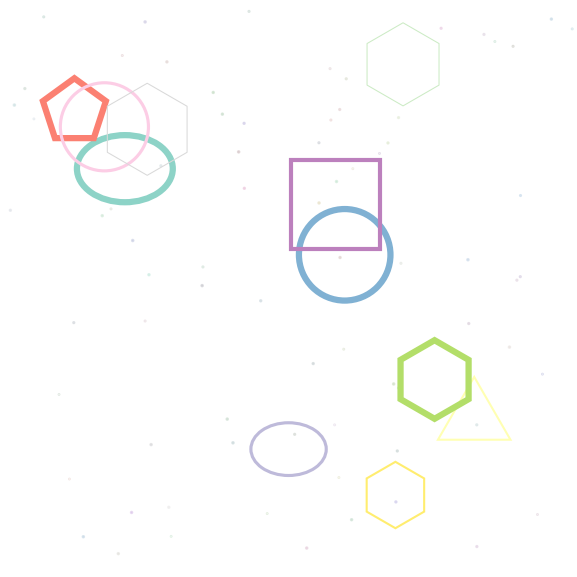[{"shape": "oval", "thickness": 3, "radius": 0.42, "center": [0.216, 0.707]}, {"shape": "triangle", "thickness": 1, "radius": 0.36, "center": [0.821, 0.274]}, {"shape": "oval", "thickness": 1.5, "radius": 0.33, "center": [0.5, 0.221]}, {"shape": "pentagon", "thickness": 3, "radius": 0.29, "center": [0.129, 0.806]}, {"shape": "circle", "thickness": 3, "radius": 0.4, "center": [0.597, 0.558]}, {"shape": "hexagon", "thickness": 3, "radius": 0.34, "center": [0.753, 0.342]}, {"shape": "circle", "thickness": 1.5, "radius": 0.38, "center": [0.181, 0.78]}, {"shape": "hexagon", "thickness": 0.5, "radius": 0.4, "center": [0.255, 0.775]}, {"shape": "square", "thickness": 2, "radius": 0.38, "center": [0.582, 0.645]}, {"shape": "hexagon", "thickness": 0.5, "radius": 0.36, "center": [0.698, 0.888]}, {"shape": "hexagon", "thickness": 1, "radius": 0.29, "center": [0.685, 0.142]}]